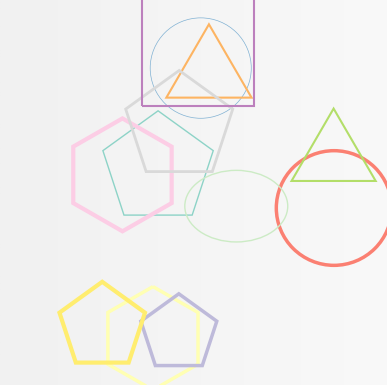[{"shape": "pentagon", "thickness": 1, "radius": 0.75, "center": [0.408, 0.562]}, {"shape": "hexagon", "thickness": 2.5, "radius": 0.67, "center": [0.395, 0.121]}, {"shape": "pentagon", "thickness": 2.5, "radius": 0.52, "center": [0.461, 0.134]}, {"shape": "circle", "thickness": 2.5, "radius": 0.74, "center": [0.862, 0.46]}, {"shape": "circle", "thickness": 0.5, "radius": 0.65, "center": [0.518, 0.823]}, {"shape": "triangle", "thickness": 1.5, "radius": 0.63, "center": [0.539, 0.81]}, {"shape": "triangle", "thickness": 1.5, "radius": 0.63, "center": [0.861, 0.593]}, {"shape": "hexagon", "thickness": 3, "radius": 0.73, "center": [0.316, 0.546]}, {"shape": "pentagon", "thickness": 2, "radius": 0.73, "center": [0.462, 0.672]}, {"shape": "square", "thickness": 1.5, "radius": 0.73, "center": [0.511, 0.871]}, {"shape": "oval", "thickness": 1, "radius": 0.66, "center": [0.61, 0.465]}, {"shape": "pentagon", "thickness": 3, "radius": 0.58, "center": [0.264, 0.152]}]